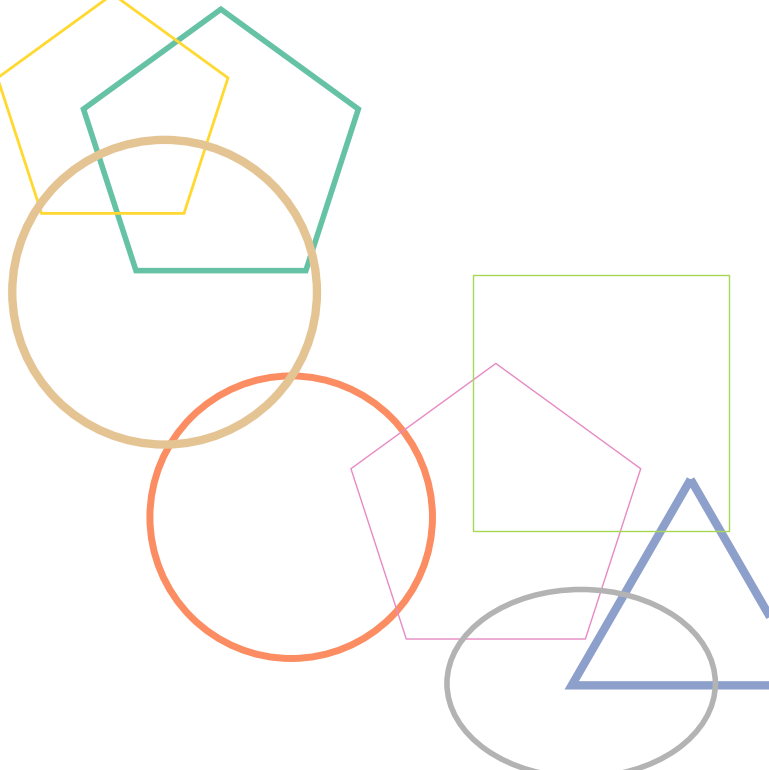[{"shape": "pentagon", "thickness": 2, "radius": 0.94, "center": [0.287, 0.8]}, {"shape": "circle", "thickness": 2.5, "radius": 0.92, "center": [0.378, 0.328]}, {"shape": "triangle", "thickness": 3, "radius": 0.89, "center": [0.897, 0.199]}, {"shape": "pentagon", "thickness": 0.5, "radius": 0.99, "center": [0.644, 0.33]}, {"shape": "square", "thickness": 0.5, "radius": 0.83, "center": [0.78, 0.476]}, {"shape": "pentagon", "thickness": 1, "radius": 0.79, "center": [0.146, 0.85]}, {"shape": "circle", "thickness": 3, "radius": 0.99, "center": [0.214, 0.621]}, {"shape": "oval", "thickness": 2, "radius": 0.87, "center": [0.755, 0.112]}]